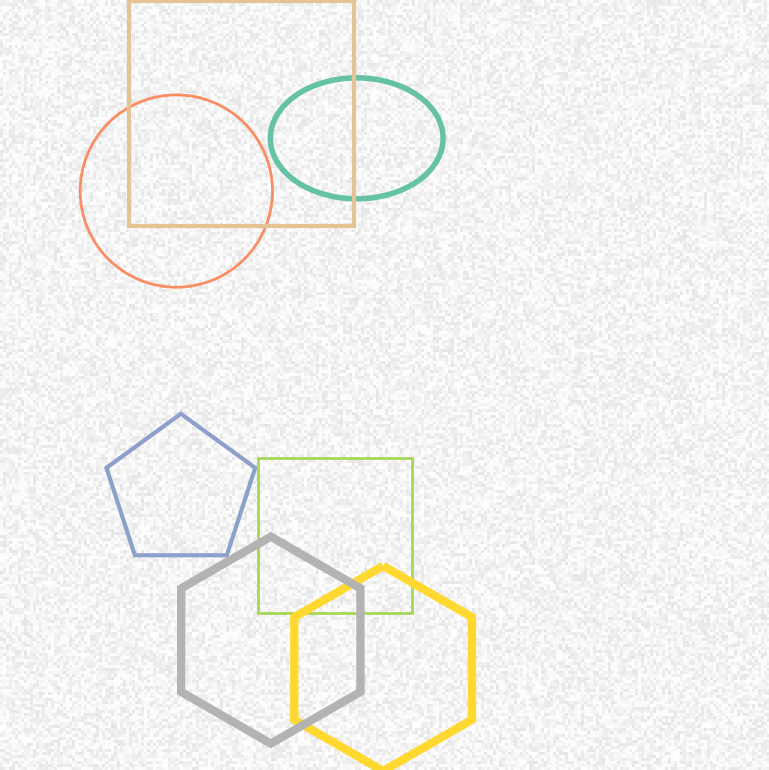[{"shape": "oval", "thickness": 2, "radius": 0.56, "center": [0.463, 0.82]}, {"shape": "circle", "thickness": 1, "radius": 0.62, "center": [0.229, 0.752]}, {"shape": "pentagon", "thickness": 1.5, "radius": 0.51, "center": [0.235, 0.361]}, {"shape": "square", "thickness": 1, "radius": 0.5, "center": [0.435, 0.304]}, {"shape": "hexagon", "thickness": 3, "radius": 0.67, "center": [0.498, 0.132]}, {"shape": "square", "thickness": 1.5, "radius": 0.73, "center": [0.314, 0.852]}, {"shape": "hexagon", "thickness": 3, "radius": 0.67, "center": [0.352, 0.169]}]